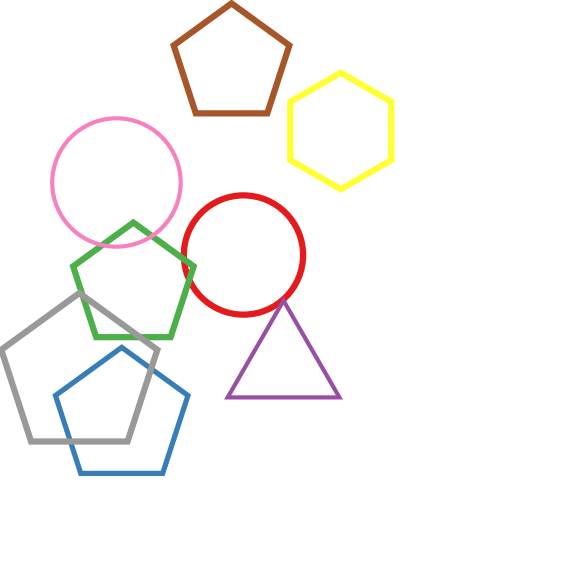[{"shape": "circle", "thickness": 3, "radius": 0.52, "center": [0.422, 0.558]}, {"shape": "pentagon", "thickness": 2.5, "radius": 0.6, "center": [0.211, 0.277]}, {"shape": "pentagon", "thickness": 3, "radius": 0.55, "center": [0.231, 0.504]}, {"shape": "triangle", "thickness": 2, "radius": 0.56, "center": [0.491, 0.367]}, {"shape": "hexagon", "thickness": 3, "radius": 0.5, "center": [0.59, 0.772]}, {"shape": "pentagon", "thickness": 3, "radius": 0.53, "center": [0.401, 0.888]}, {"shape": "circle", "thickness": 2, "radius": 0.56, "center": [0.202, 0.683]}, {"shape": "pentagon", "thickness": 3, "radius": 0.71, "center": [0.137, 0.35]}]